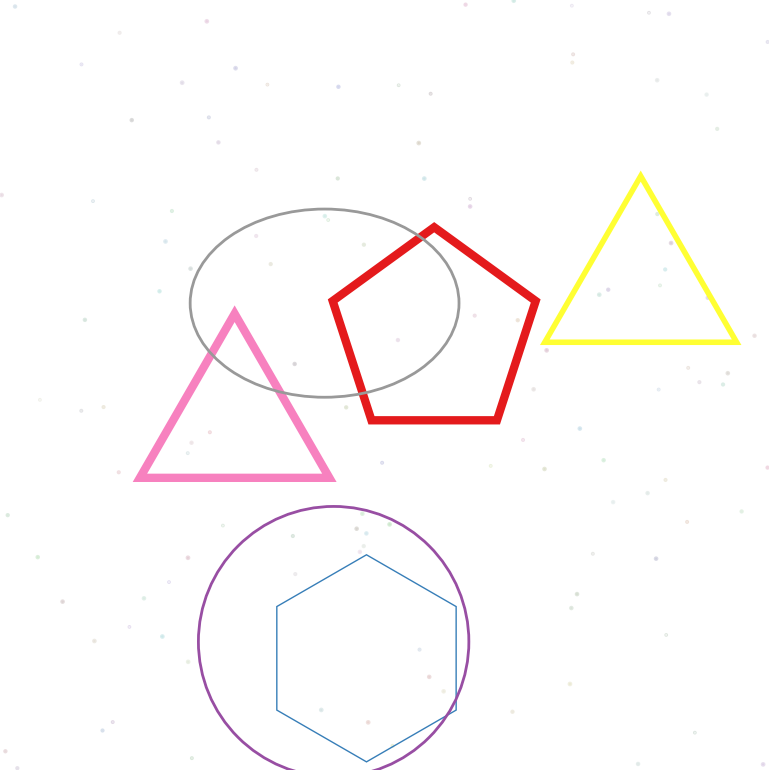[{"shape": "pentagon", "thickness": 3, "radius": 0.69, "center": [0.564, 0.566]}, {"shape": "hexagon", "thickness": 0.5, "radius": 0.67, "center": [0.476, 0.145]}, {"shape": "circle", "thickness": 1, "radius": 0.88, "center": [0.433, 0.167]}, {"shape": "triangle", "thickness": 2, "radius": 0.72, "center": [0.832, 0.627]}, {"shape": "triangle", "thickness": 3, "radius": 0.71, "center": [0.305, 0.45]}, {"shape": "oval", "thickness": 1, "radius": 0.87, "center": [0.422, 0.606]}]